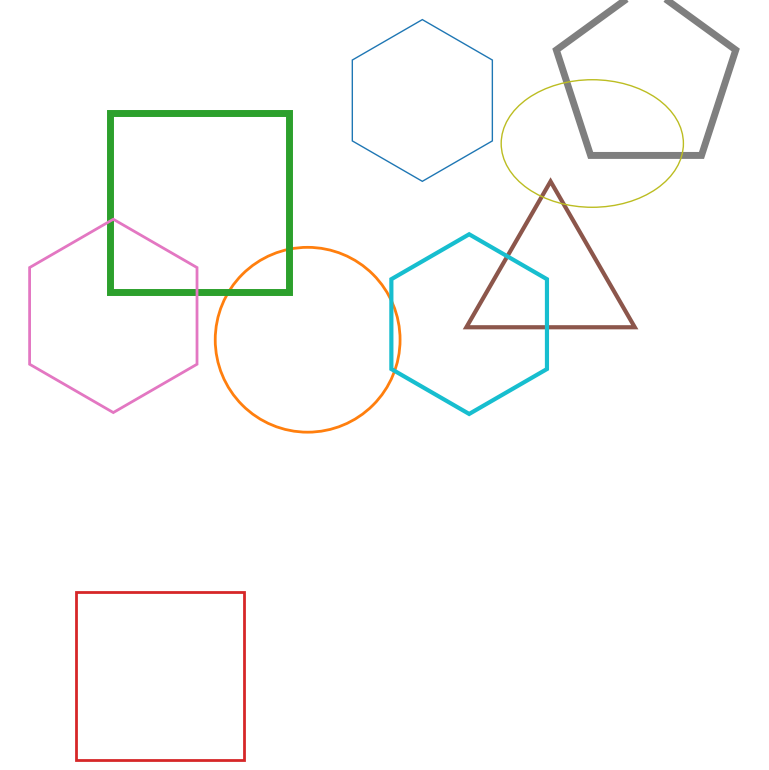[{"shape": "hexagon", "thickness": 0.5, "radius": 0.53, "center": [0.548, 0.87]}, {"shape": "circle", "thickness": 1, "radius": 0.6, "center": [0.4, 0.559]}, {"shape": "square", "thickness": 2.5, "radius": 0.58, "center": [0.259, 0.737]}, {"shape": "square", "thickness": 1, "radius": 0.54, "center": [0.208, 0.122]}, {"shape": "triangle", "thickness": 1.5, "radius": 0.63, "center": [0.715, 0.638]}, {"shape": "hexagon", "thickness": 1, "radius": 0.63, "center": [0.147, 0.59]}, {"shape": "pentagon", "thickness": 2.5, "radius": 0.61, "center": [0.839, 0.897]}, {"shape": "oval", "thickness": 0.5, "radius": 0.59, "center": [0.769, 0.814]}, {"shape": "hexagon", "thickness": 1.5, "radius": 0.58, "center": [0.609, 0.579]}]